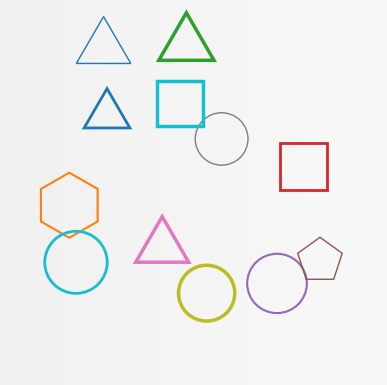[{"shape": "triangle", "thickness": 2, "radius": 0.34, "center": [0.276, 0.702]}, {"shape": "triangle", "thickness": 1, "radius": 0.41, "center": [0.267, 0.876]}, {"shape": "hexagon", "thickness": 1.5, "radius": 0.42, "center": [0.179, 0.467]}, {"shape": "triangle", "thickness": 2.5, "radius": 0.41, "center": [0.481, 0.884]}, {"shape": "square", "thickness": 2, "radius": 0.3, "center": [0.782, 0.567]}, {"shape": "circle", "thickness": 1.5, "radius": 0.39, "center": [0.715, 0.264]}, {"shape": "pentagon", "thickness": 1, "radius": 0.3, "center": [0.826, 0.323]}, {"shape": "triangle", "thickness": 2.5, "radius": 0.39, "center": [0.419, 0.358]}, {"shape": "circle", "thickness": 1, "radius": 0.34, "center": [0.572, 0.639]}, {"shape": "circle", "thickness": 2.5, "radius": 0.36, "center": [0.533, 0.239]}, {"shape": "circle", "thickness": 2, "radius": 0.4, "center": [0.196, 0.319]}, {"shape": "square", "thickness": 2.5, "radius": 0.29, "center": [0.464, 0.732]}]